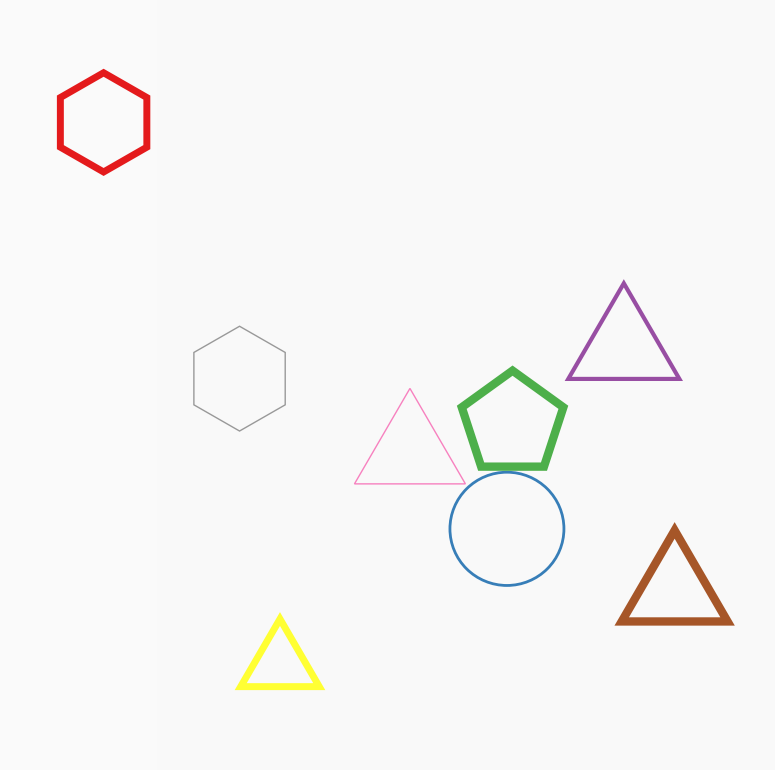[{"shape": "hexagon", "thickness": 2.5, "radius": 0.32, "center": [0.134, 0.841]}, {"shape": "circle", "thickness": 1, "radius": 0.37, "center": [0.654, 0.313]}, {"shape": "pentagon", "thickness": 3, "radius": 0.34, "center": [0.661, 0.45]}, {"shape": "triangle", "thickness": 1.5, "radius": 0.41, "center": [0.805, 0.549]}, {"shape": "triangle", "thickness": 2.5, "radius": 0.29, "center": [0.361, 0.138]}, {"shape": "triangle", "thickness": 3, "radius": 0.39, "center": [0.871, 0.232]}, {"shape": "triangle", "thickness": 0.5, "radius": 0.41, "center": [0.529, 0.413]}, {"shape": "hexagon", "thickness": 0.5, "radius": 0.34, "center": [0.309, 0.508]}]